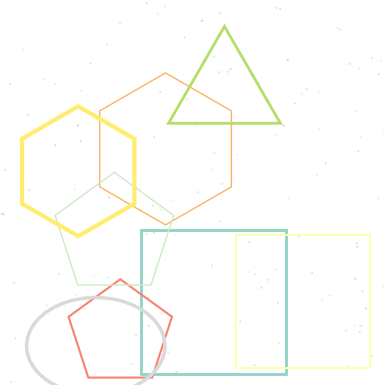[{"shape": "square", "thickness": 2, "radius": 0.94, "center": [0.555, 0.216]}, {"shape": "square", "thickness": 1.5, "radius": 0.87, "center": [0.787, 0.217]}, {"shape": "pentagon", "thickness": 1.5, "radius": 0.71, "center": [0.312, 0.134]}, {"shape": "hexagon", "thickness": 1, "radius": 0.99, "center": [0.43, 0.613]}, {"shape": "triangle", "thickness": 2, "radius": 0.84, "center": [0.583, 0.764]}, {"shape": "oval", "thickness": 2.5, "radius": 0.9, "center": [0.249, 0.101]}, {"shape": "pentagon", "thickness": 1, "radius": 0.81, "center": [0.297, 0.391]}, {"shape": "hexagon", "thickness": 3, "radius": 0.84, "center": [0.203, 0.555]}]